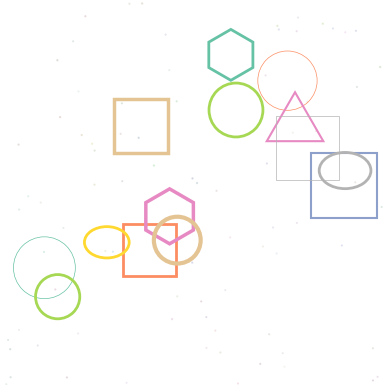[{"shape": "hexagon", "thickness": 2, "radius": 0.33, "center": [0.6, 0.858]}, {"shape": "circle", "thickness": 0.5, "radius": 0.4, "center": [0.115, 0.305]}, {"shape": "square", "thickness": 2, "radius": 0.34, "center": [0.388, 0.351]}, {"shape": "circle", "thickness": 0.5, "radius": 0.39, "center": [0.747, 0.79]}, {"shape": "square", "thickness": 1.5, "radius": 0.42, "center": [0.894, 0.519]}, {"shape": "triangle", "thickness": 1.5, "radius": 0.42, "center": [0.766, 0.676]}, {"shape": "hexagon", "thickness": 2.5, "radius": 0.36, "center": [0.441, 0.438]}, {"shape": "circle", "thickness": 2, "radius": 0.35, "center": [0.613, 0.714]}, {"shape": "circle", "thickness": 2, "radius": 0.29, "center": [0.15, 0.229]}, {"shape": "oval", "thickness": 2, "radius": 0.29, "center": [0.277, 0.371]}, {"shape": "circle", "thickness": 3, "radius": 0.3, "center": [0.46, 0.376]}, {"shape": "square", "thickness": 2.5, "radius": 0.35, "center": [0.365, 0.673]}, {"shape": "square", "thickness": 0.5, "radius": 0.41, "center": [0.799, 0.616]}, {"shape": "oval", "thickness": 2, "radius": 0.34, "center": [0.896, 0.557]}]